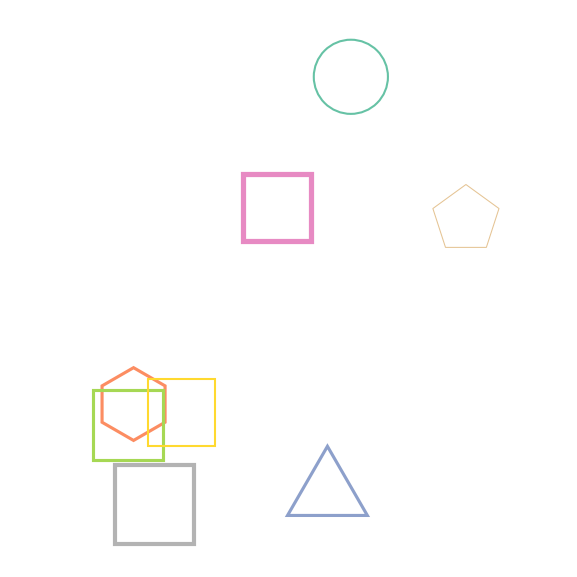[{"shape": "circle", "thickness": 1, "radius": 0.32, "center": [0.608, 0.866]}, {"shape": "hexagon", "thickness": 1.5, "radius": 0.31, "center": [0.231, 0.299]}, {"shape": "triangle", "thickness": 1.5, "radius": 0.4, "center": [0.567, 0.146]}, {"shape": "square", "thickness": 2.5, "radius": 0.29, "center": [0.48, 0.64]}, {"shape": "square", "thickness": 1.5, "radius": 0.3, "center": [0.222, 0.264]}, {"shape": "square", "thickness": 1, "radius": 0.29, "center": [0.314, 0.284]}, {"shape": "pentagon", "thickness": 0.5, "radius": 0.3, "center": [0.807, 0.619]}, {"shape": "square", "thickness": 2, "radius": 0.34, "center": [0.268, 0.126]}]